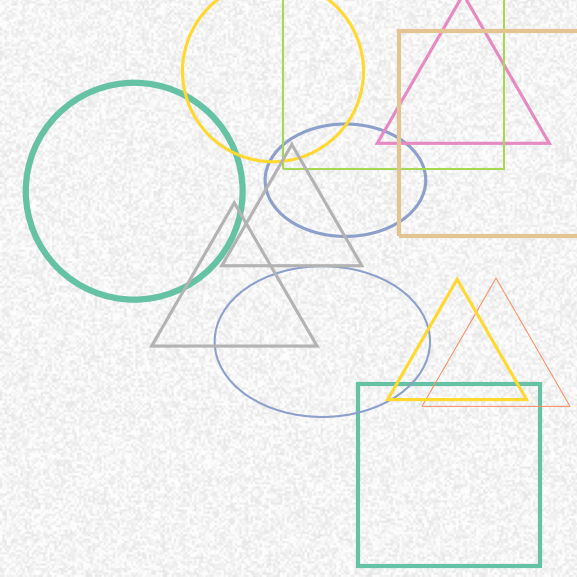[{"shape": "circle", "thickness": 3, "radius": 0.94, "center": [0.232, 0.668]}, {"shape": "square", "thickness": 2, "radius": 0.79, "center": [0.777, 0.177]}, {"shape": "triangle", "thickness": 0.5, "radius": 0.74, "center": [0.859, 0.369]}, {"shape": "oval", "thickness": 1, "radius": 0.93, "center": [0.558, 0.408]}, {"shape": "oval", "thickness": 1.5, "radius": 0.7, "center": [0.598, 0.687]}, {"shape": "triangle", "thickness": 1.5, "radius": 0.86, "center": [0.802, 0.837]}, {"shape": "square", "thickness": 1, "radius": 0.96, "center": [0.682, 0.898]}, {"shape": "circle", "thickness": 1.5, "radius": 0.78, "center": [0.473, 0.876]}, {"shape": "triangle", "thickness": 1.5, "radius": 0.69, "center": [0.792, 0.377]}, {"shape": "square", "thickness": 2, "radius": 0.89, "center": [0.868, 0.768]}, {"shape": "triangle", "thickness": 1.5, "radius": 0.7, "center": [0.505, 0.609]}, {"shape": "triangle", "thickness": 1.5, "radius": 0.83, "center": [0.406, 0.483]}]